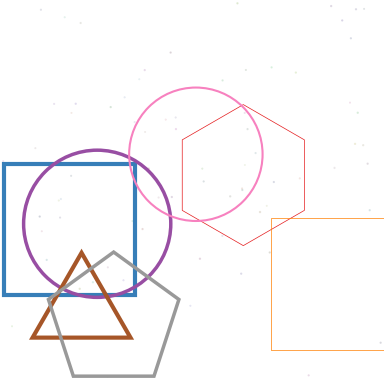[{"shape": "hexagon", "thickness": 0.5, "radius": 0.92, "center": [0.632, 0.545]}, {"shape": "square", "thickness": 3, "radius": 0.85, "center": [0.181, 0.404]}, {"shape": "circle", "thickness": 2.5, "radius": 0.96, "center": [0.252, 0.419]}, {"shape": "square", "thickness": 0.5, "radius": 0.86, "center": [0.874, 0.263]}, {"shape": "triangle", "thickness": 3, "radius": 0.73, "center": [0.212, 0.196]}, {"shape": "circle", "thickness": 1.5, "radius": 0.87, "center": [0.509, 0.599]}, {"shape": "pentagon", "thickness": 2.5, "radius": 0.89, "center": [0.295, 0.167]}]